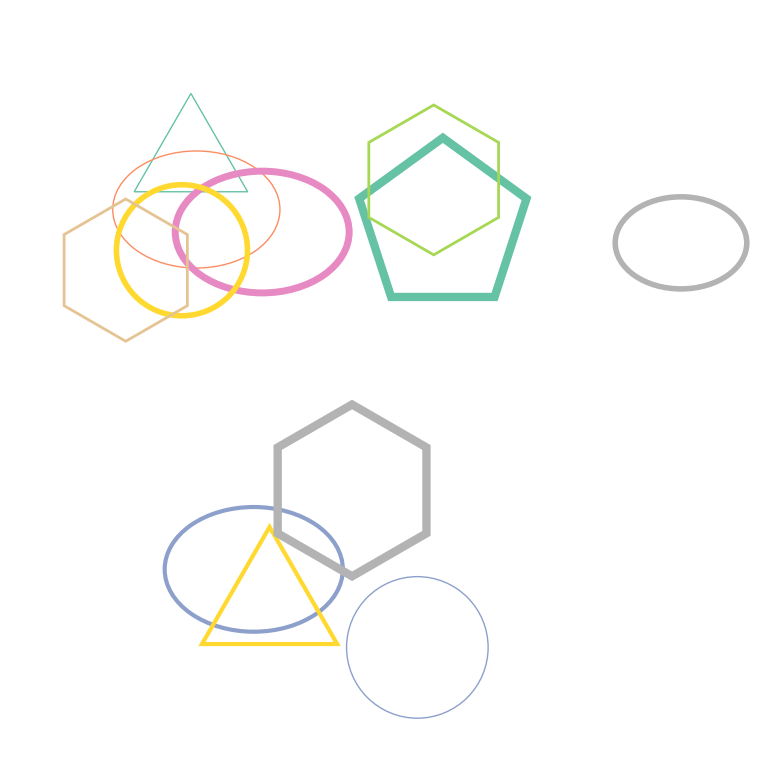[{"shape": "triangle", "thickness": 0.5, "radius": 0.43, "center": [0.248, 0.794]}, {"shape": "pentagon", "thickness": 3, "radius": 0.57, "center": [0.575, 0.707]}, {"shape": "oval", "thickness": 0.5, "radius": 0.54, "center": [0.255, 0.728]}, {"shape": "circle", "thickness": 0.5, "radius": 0.46, "center": [0.542, 0.159]}, {"shape": "oval", "thickness": 1.5, "radius": 0.58, "center": [0.33, 0.261]}, {"shape": "oval", "thickness": 2.5, "radius": 0.56, "center": [0.341, 0.699]}, {"shape": "hexagon", "thickness": 1, "radius": 0.49, "center": [0.563, 0.766]}, {"shape": "triangle", "thickness": 1.5, "radius": 0.51, "center": [0.35, 0.214]}, {"shape": "circle", "thickness": 2, "radius": 0.43, "center": [0.236, 0.675]}, {"shape": "hexagon", "thickness": 1, "radius": 0.46, "center": [0.163, 0.649]}, {"shape": "hexagon", "thickness": 3, "radius": 0.56, "center": [0.457, 0.363]}, {"shape": "oval", "thickness": 2, "radius": 0.43, "center": [0.884, 0.685]}]